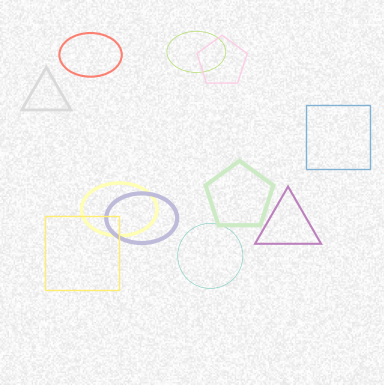[{"shape": "circle", "thickness": 0.5, "radius": 0.42, "center": [0.546, 0.335]}, {"shape": "oval", "thickness": 2.5, "radius": 0.49, "center": [0.31, 0.456]}, {"shape": "oval", "thickness": 3, "radius": 0.46, "center": [0.368, 0.433]}, {"shape": "oval", "thickness": 1.5, "radius": 0.41, "center": [0.235, 0.858]}, {"shape": "square", "thickness": 1, "radius": 0.41, "center": [0.877, 0.643]}, {"shape": "oval", "thickness": 0.5, "radius": 0.38, "center": [0.51, 0.865]}, {"shape": "pentagon", "thickness": 1, "radius": 0.34, "center": [0.577, 0.84]}, {"shape": "triangle", "thickness": 2, "radius": 0.37, "center": [0.12, 0.751]}, {"shape": "triangle", "thickness": 1.5, "radius": 0.5, "center": [0.748, 0.416]}, {"shape": "pentagon", "thickness": 3, "radius": 0.46, "center": [0.622, 0.49]}, {"shape": "square", "thickness": 1, "radius": 0.48, "center": [0.213, 0.343]}]